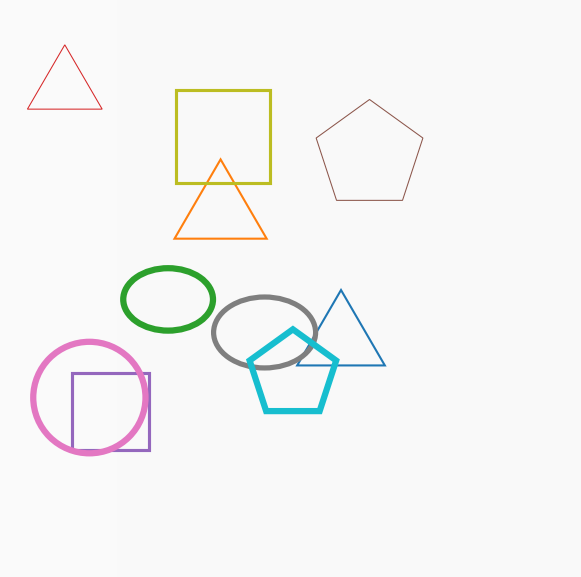[{"shape": "triangle", "thickness": 1, "radius": 0.44, "center": [0.587, 0.41]}, {"shape": "triangle", "thickness": 1, "radius": 0.46, "center": [0.38, 0.632]}, {"shape": "oval", "thickness": 3, "radius": 0.39, "center": [0.289, 0.481]}, {"shape": "triangle", "thickness": 0.5, "radius": 0.37, "center": [0.111, 0.847]}, {"shape": "square", "thickness": 1.5, "radius": 0.33, "center": [0.19, 0.287]}, {"shape": "pentagon", "thickness": 0.5, "radius": 0.48, "center": [0.636, 0.73]}, {"shape": "circle", "thickness": 3, "radius": 0.48, "center": [0.154, 0.311]}, {"shape": "oval", "thickness": 2.5, "radius": 0.44, "center": [0.455, 0.423]}, {"shape": "square", "thickness": 1.5, "radius": 0.4, "center": [0.384, 0.763]}, {"shape": "pentagon", "thickness": 3, "radius": 0.39, "center": [0.504, 0.351]}]